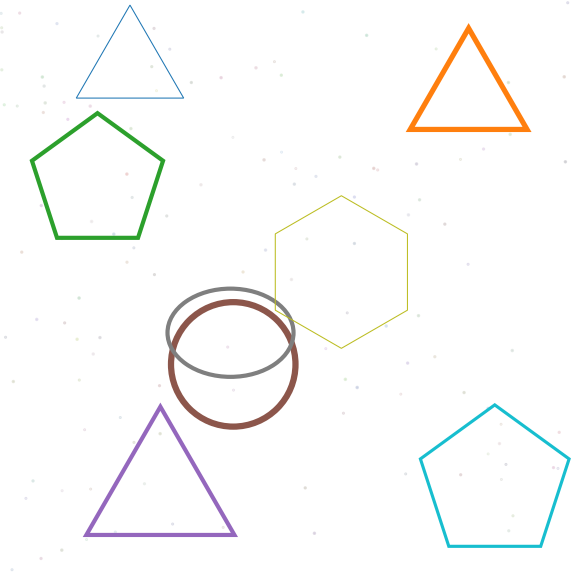[{"shape": "triangle", "thickness": 0.5, "radius": 0.54, "center": [0.225, 0.883]}, {"shape": "triangle", "thickness": 2.5, "radius": 0.58, "center": [0.811, 0.833]}, {"shape": "pentagon", "thickness": 2, "radius": 0.6, "center": [0.169, 0.684]}, {"shape": "triangle", "thickness": 2, "radius": 0.74, "center": [0.278, 0.147]}, {"shape": "circle", "thickness": 3, "radius": 0.54, "center": [0.404, 0.368]}, {"shape": "oval", "thickness": 2, "radius": 0.55, "center": [0.399, 0.423]}, {"shape": "hexagon", "thickness": 0.5, "radius": 0.66, "center": [0.591, 0.528]}, {"shape": "pentagon", "thickness": 1.5, "radius": 0.68, "center": [0.857, 0.163]}]